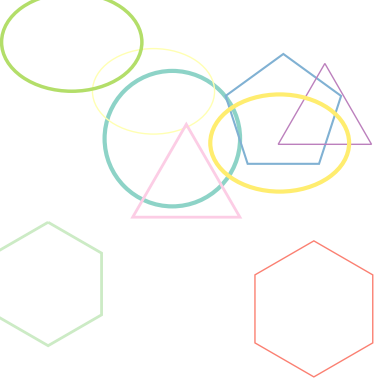[{"shape": "circle", "thickness": 3, "radius": 0.88, "center": [0.448, 0.64]}, {"shape": "oval", "thickness": 1, "radius": 0.79, "center": [0.399, 0.763]}, {"shape": "hexagon", "thickness": 1, "radius": 0.88, "center": [0.815, 0.198]}, {"shape": "pentagon", "thickness": 1.5, "radius": 0.79, "center": [0.736, 0.702]}, {"shape": "oval", "thickness": 2.5, "radius": 0.91, "center": [0.186, 0.891]}, {"shape": "triangle", "thickness": 2, "radius": 0.8, "center": [0.484, 0.516]}, {"shape": "triangle", "thickness": 1, "radius": 0.7, "center": [0.844, 0.695]}, {"shape": "hexagon", "thickness": 2, "radius": 0.8, "center": [0.125, 0.262]}, {"shape": "oval", "thickness": 3, "radius": 0.9, "center": [0.726, 0.629]}]